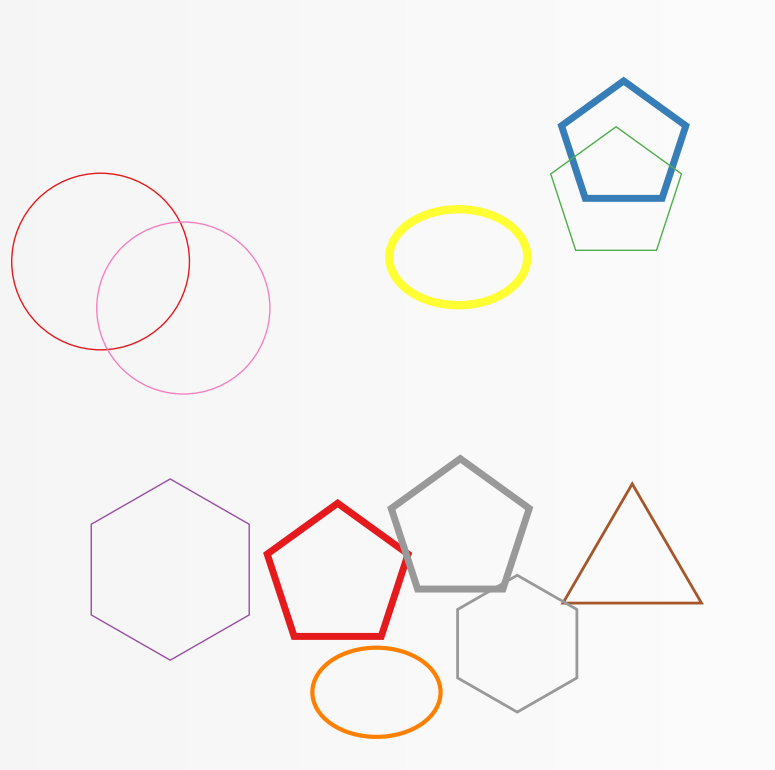[{"shape": "pentagon", "thickness": 2.5, "radius": 0.48, "center": [0.436, 0.251]}, {"shape": "circle", "thickness": 0.5, "radius": 0.57, "center": [0.13, 0.66]}, {"shape": "pentagon", "thickness": 2.5, "radius": 0.42, "center": [0.805, 0.811]}, {"shape": "pentagon", "thickness": 0.5, "radius": 0.44, "center": [0.795, 0.747]}, {"shape": "hexagon", "thickness": 0.5, "radius": 0.59, "center": [0.22, 0.26]}, {"shape": "oval", "thickness": 1.5, "radius": 0.41, "center": [0.486, 0.101]}, {"shape": "oval", "thickness": 3, "radius": 0.45, "center": [0.591, 0.666]}, {"shape": "triangle", "thickness": 1, "radius": 0.52, "center": [0.816, 0.268]}, {"shape": "circle", "thickness": 0.5, "radius": 0.56, "center": [0.237, 0.6]}, {"shape": "pentagon", "thickness": 2.5, "radius": 0.47, "center": [0.594, 0.311]}, {"shape": "hexagon", "thickness": 1, "radius": 0.44, "center": [0.667, 0.164]}]